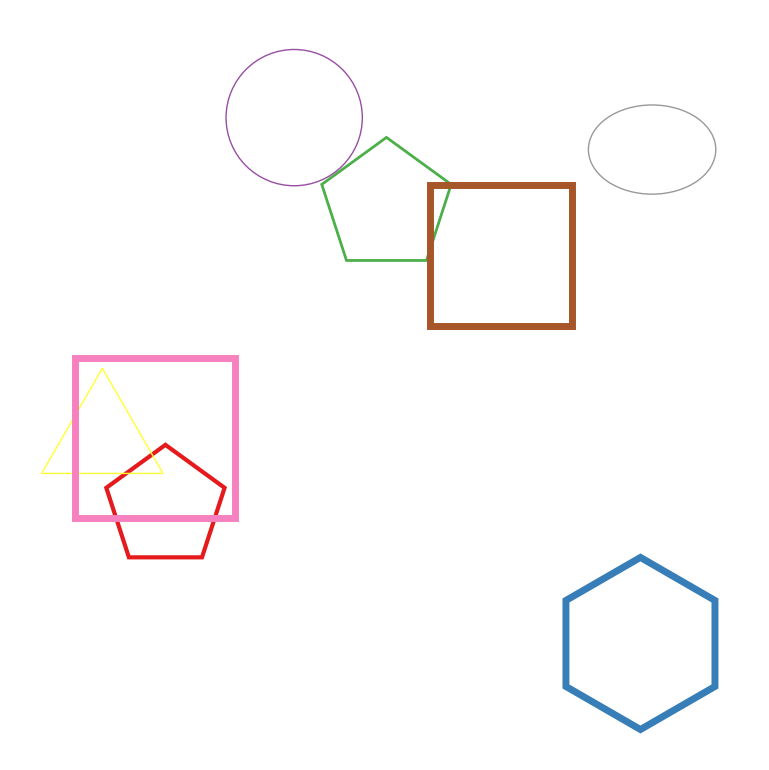[{"shape": "pentagon", "thickness": 1.5, "radius": 0.4, "center": [0.215, 0.342]}, {"shape": "hexagon", "thickness": 2.5, "radius": 0.56, "center": [0.832, 0.164]}, {"shape": "pentagon", "thickness": 1, "radius": 0.44, "center": [0.502, 0.733]}, {"shape": "circle", "thickness": 0.5, "radius": 0.44, "center": [0.382, 0.847]}, {"shape": "triangle", "thickness": 0.5, "radius": 0.46, "center": [0.133, 0.431]}, {"shape": "square", "thickness": 2.5, "radius": 0.46, "center": [0.651, 0.668]}, {"shape": "square", "thickness": 2.5, "radius": 0.52, "center": [0.201, 0.431]}, {"shape": "oval", "thickness": 0.5, "radius": 0.41, "center": [0.847, 0.806]}]